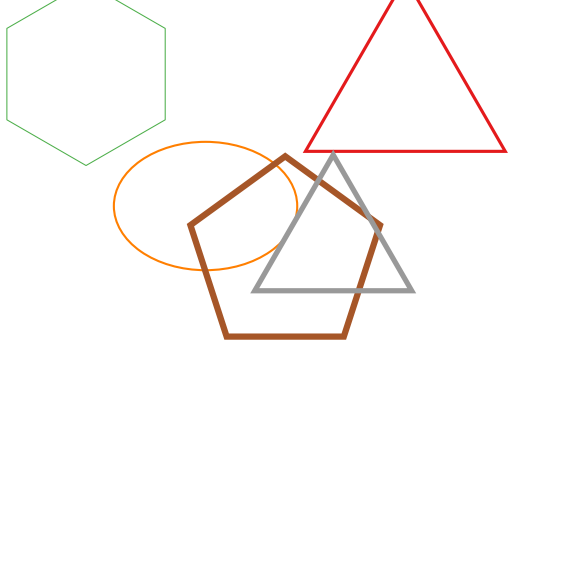[{"shape": "triangle", "thickness": 1.5, "radius": 1.0, "center": [0.702, 0.837]}, {"shape": "hexagon", "thickness": 0.5, "radius": 0.79, "center": [0.149, 0.871]}, {"shape": "oval", "thickness": 1, "radius": 0.79, "center": [0.356, 0.642]}, {"shape": "pentagon", "thickness": 3, "radius": 0.86, "center": [0.494, 0.556]}, {"shape": "triangle", "thickness": 2.5, "radius": 0.78, "center": [0.577, 0.574]}]